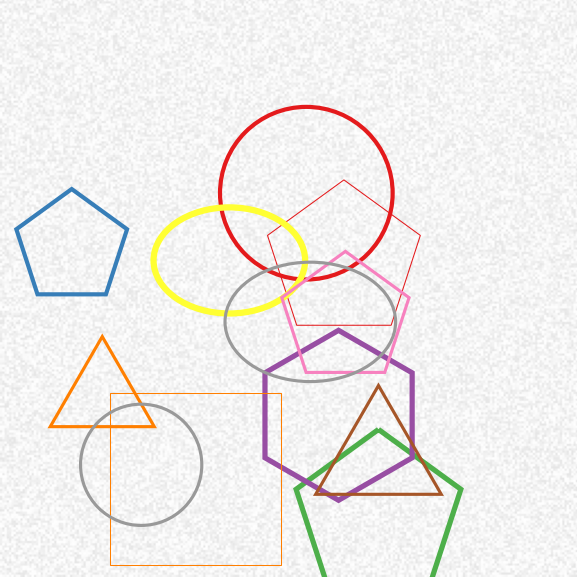[{"shape": "pentagon", "thickness": 0.5, "radius": 0.7, "center": [0.596, 0.548]}, {"shape": "circle", "thickness": 2, "radius": 0.75, "center": [0.53, 0.665]}, {"shape": "pentagon", "thickness": 2, "radius": 0.5, "center": [0.124, 0.571]}, {"shape": "pentagon", "thickness": 2.5, "radius": 0.75, "center": [0.655, 0.106]}, {"shape": "hexagon", "thickness": 2.5, "radius": 0.74, "center": [0.586, 0.28]}, {"shape": "triangle", "thickness": 1.5, "radius": 0.52, "center": [0.177, 0.312]}, {"shape": "square", "thickness": 0.5, "radius": 0.74, "center": [0.339, 0.17]}, {"shape": "oval", "thickness": 3, "radius": 0.66, "center": [0.397, 0.548]}, {"shape": "triangle", "thickness": 1.5, "radius": 0.63, "center": [0.655, 0.206]}, {"shape": "pentagon", "thickness": 1.5, "radius": 0.58, "center": [0.598, 0.448]}, {"shape": "circle", "thickness": 1.5, "radius": 0.52, "center": [0.244, 0.194]}, {"shape": "oval", "thickness": 1.5, "radius": 0.74, "center": [0.537, 0.442]}]